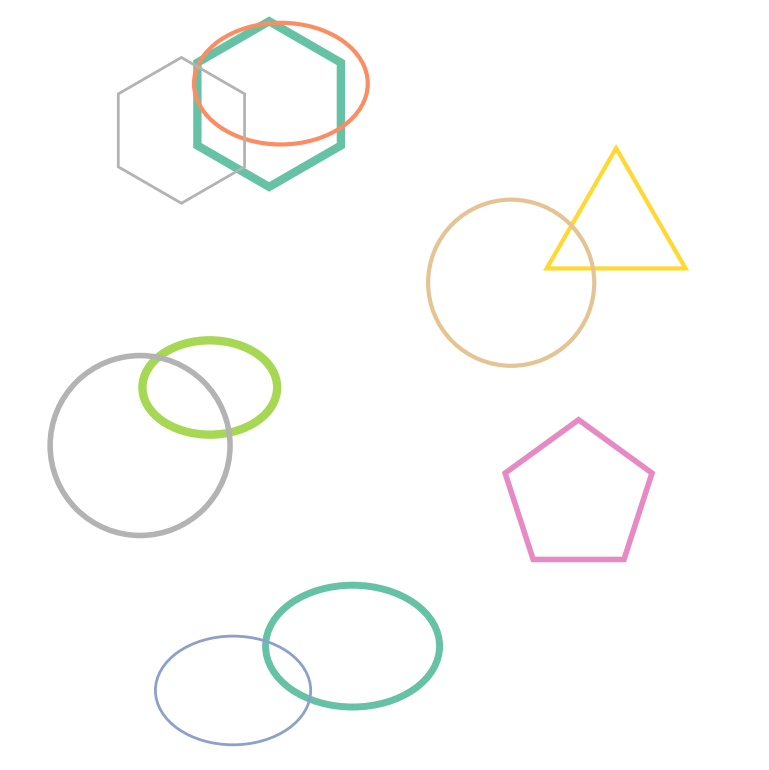[{"shape": "hexagon", "thickness": 3, "radius": 0.54, "center": [0.35, 0.865]}, {"shape": "oval", "thickness": 2.5, "radius": 0.56, "center": [0.458, 0.161]}, {"shape": "oval", "thickness": 1.5, "radius": 0.56, "center": [0.365, 0.891]}, {"shape": "oval", "thickness": 1, "radius": 0.5, "center": [0.303, 0.103]}, {"shape": "pentagon", "thickness": 2, "radius": 0.5, "center": [0.751, 0.355]}, {"shape": "oval", "thickness": 3, "radius": 0.44, "center": [0.272, 0.497]}, {"shape": "triangle", "thickness": 1.5, "radius": 0.52, "center": [0.8, 0.703]}, {"shape": "circle", "thickness": 1.5, "radius": 0.54, "center": [0.664, 0.633]}, {"shape": "circle", "thickness": 2, "radius": 0.58, "center": [0.182, 0.421]}, {"shape": "hexagon", "thickness": 1, "radius": 0.47, "center": [0.236, 0.831]}]